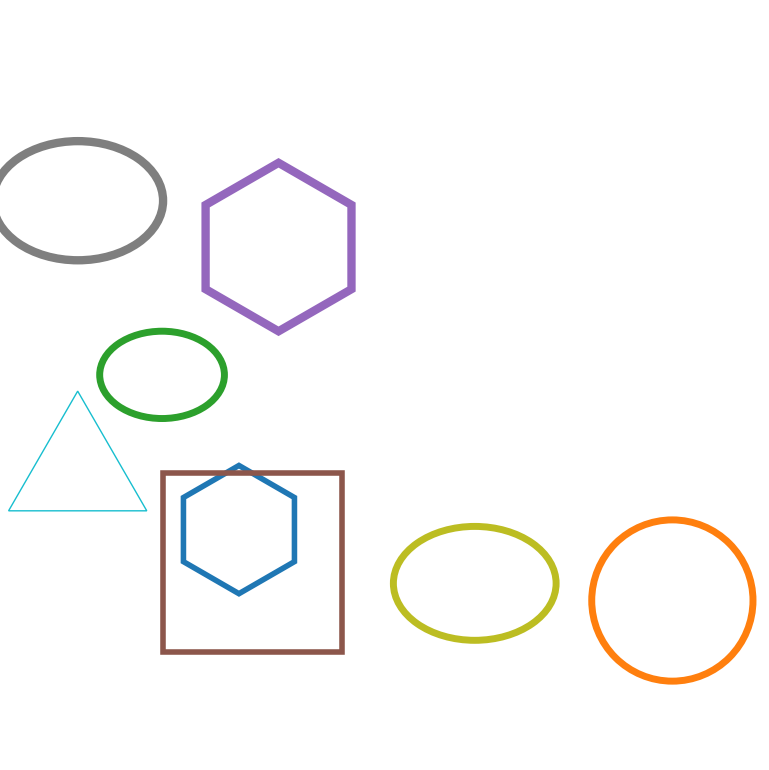[{"shape": "hexagon", "thickness": 2, "radius": 0.42, "center": [0.31, 0.312]}, {"shape": "circle", "thickness": 2.5, "radius": 0.52, "center": [0.873, 0.22]}, {"shape": "oval", "thickness": 2.5, "radius": 0.4, "center": [0.21, 0.513]}, {"shape": "hexagon", "thickness": 3, "radius": 0.55, "center": [0.362, 0.679]}, {"shape": "square", "thickness": 2, "radius": 0.58, "center": [0.328, 0.269]}, {"shape": "oval", "thickness": 3, "radius": 0.55, "center": [0.101, 0.739]}, {"shape": "oval", "thickness": 2.5, "radius": 0.53, "center": [0.617, 0.242]}, {"shape": "triangle", "thickness": 0.5, "radius": 0.52, "center": [0.101, 0.388]}]